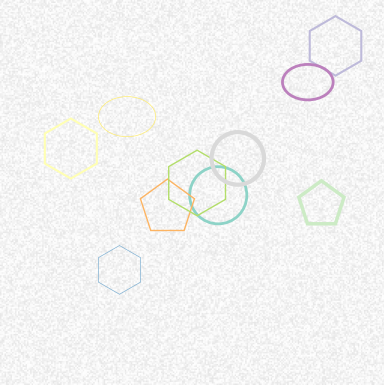[{"shape": "circle", "thickness": 2, "radius": 0.37, "center": [0.567, 0.493]}, {"shape": "hexagon", "thickness": 1.5, "radius": 0.39, "center": [0.184, 0.614]}, {"shape": "hexagon", "thickness": 1.5, "radius": 0.39, "center": [0.871, 0.881]}, {"shape": "hexagon", "thickness": 0.5, "radius": 0.32, "center": [0.31, 0.299]}, {"shape": "pentagon", "thickness": 1, "radius": 0.37, "center": [0.435, 0.461]}, {"shape": "hexagon", "thickness": 1, "radius": 0.43, "center": [0.512, 0.525]}, {"shape": "circle", "thickness": 3, "radius": 0.34, "center": [0.618, 0.589]}, {"shape": "oval", "thickness": 2, "radius": 0.33, "center": [0.8, 0.787]}, {"shape": "pentagon", "thickness": 2.5, "radius": 0.31, "center": [0.835, 0.469]}, {"shape": "oval", "thickness": 0.5, "radius": 0.37, "center": [0.33, 0.697]}]